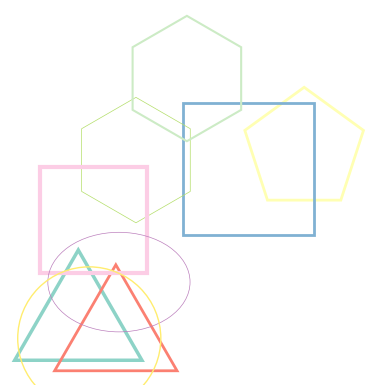[{"shape": "triangle", "thickness": 2.5, "radius": 0.95, "center": [0.203, 0.16]}, {"shape": "pentagon", "thickness": 2, "radius": 0.81, "center": [0.79, 0.611]}, {"shape": "triangle", "thickness": 2, "radius": 0.92, "center": [0.301, 0.129]}, {"shape": "square", "thickness": 2, "radius": 0.85, "center": [0.645, 0.561]}, {"shape": "hexagon", "thickness": 0.5, "radius": 0.81, "center": [0.353, 0.584]}, {"shape": "square", "thickness": 3, "radius": 0.69, "center": [0.242, 0.429]}, {"shape": "oval", "thickness": 0.5, "radius": 0.92, "center": [0.309, 0.267]}, {"shape": "hexagon", "thickness": 1.5, "radius": 0.81, "center": [0.485, 0.796]}, {"shape": "circle", "thickness": 1, "radius": 0.93, "center": [0.232, 0.121]}]